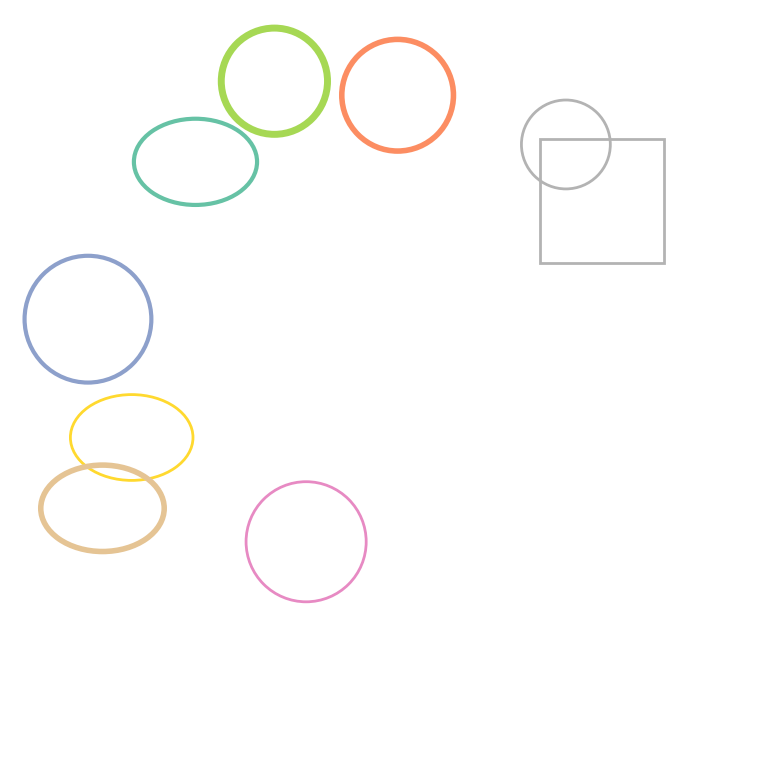[{"shape": "oval", "thickness": 1.5, "radius": 0.4, "center": [0.254, 0.79]}, {"shape": "circle", "thickness": 2, "radius": 0.36, "center": [0.516, 0.876]}, {"shape": "circle", "thickness": 1.5, "radius": 0.41, "center": [0.114, 0.585]}, {"shape": "circle", "thickness": 1, "radius": 0.39, "center": [0.398, 0.296]}, {"shape": "circle", "thickness": 2.5, "radius": 0.34, "center": [0.356, 0.895]}, {"shape": "oval", "thickness": 1, "radius": 0.4, "center": [0.171, 0.432]}, {"shape": "oval", "thickness": 2, "radius": 0.4, "center": [0.133, 0.34]}, {"shape": "circle", "thickness": 1, "radius": 0.29, "center": [0.735, 0.812]}, {"shape": "square", "thickness": 1, "radius": 0.4, "center": [0.782, 0.739]}]